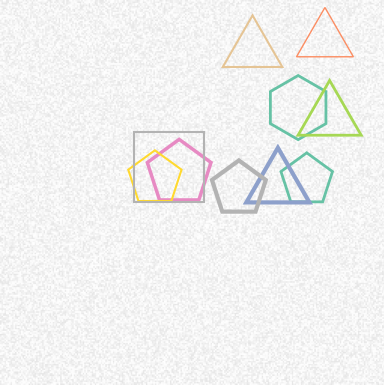[{"shape": "pentagon", "thickness": 2, "radius": 0.35, "center": [0.797, 0.533]}, {"shape": "hexagon", "thickness": 2, "radius": 0.42, "center": [0.774, 0.721]}, {"shape": "triangle", "thickness": 1, "radius": 0.43, "center": [0.844, 0.895]}, {"shape": "triangle", "thickness": 3, "radius": 0.47, "center": [0.722, 0.522]}, {"shape": "pentagon", "thickness": 2.5, "radius": 0.43, "center": [0.465, 0.551]}, {"shape": "triangle", "thickness": 2, "radius": 0.47, "center": [0.856, 0.696]}, {"shape": "pentagon", "thickness": 1.5, "radius": 0.36, "center": [0.402, 0.537]}, {"shape": "triangle", "thickness": 1.5, "radius": 0.45, "center": [0.656, 0.871]}, {"shape": "square", "thickness": 1.5, "radius": 0.46, "center": [0.439, 0.566]}, {"shape": "pentagon", "thickness": 3, "radius": 0.37, "center": [0.621, 0.51]}]